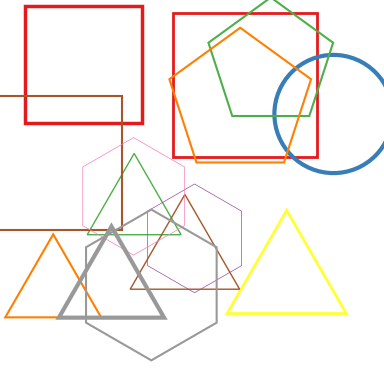[{"shape": "square", "thickness": 2.5, "radius": 0.76, "center": [0.216, 0.833]}, {"shape": "square", "thickness": 2, "radius": 0.94, "center": [0.637, 0.779]}, {"shape": "circle", "thickness": 3, "radius": 0.77, "center": [0.866, 0.704]}, {"shape": "pentagon", "thickness": 1.5, "radius": 0.85, "center": [0.703, 0.836]}, {"shape": "triangle", "thickness": 1, "radius": 0.7, "center": [0.348, 0.461]}, {"shape": "hexagon", "thickness": 0.5, "radius": 0.71, "center": [0.505, 0.381]}, {"shape": "triangle", "thickness": 1.5, "radius": 0.72, "center": [0.138, 0.248]}, {"shape": "pentagon", "thickness": 1.5, "radius": 0.97, "center": [0.624, 0.734]}, {"shape": "triangle", "thickness": 2, "radius": 0.89, "center": [0.745, 0.275]}, {"shape": "square", "thickness": 1.5, "radius": 0.87, "center": [0.142, 0.577]}, {"shape": "triangle", "thickness": 1, "radius": 0.82, "center": [0.48, 0.331]}, {"shape": "hexagon", "thickness": 0.5, "radius": 0.76, "center": [0.347, 0.49]}, {"shape": "hexagon", "thickness": 1.5, "radius": 0.98, "center": [0.393, 0.26]}, {"shape": "triangle", "thickness": 3, "radius": 0.79, "center": [0.29, 0.254]}]